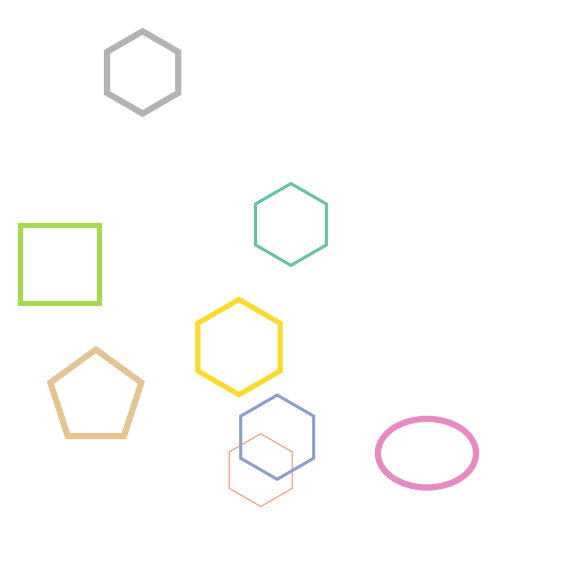[{"shape": "hexagon", "thickness": 1.5, "radius": 0.35, "center": [0.504, 0.61]}, {"shape": "hexagon", "thickness": 0.5, "radius": 0.32, "center": [0.451, 0.185]}, {"shape": "hexagon", "thickness": 1.5, "radius": 0.36, "center": [0.48, 0.242]}, {"shape": "oval", "thickness": 3, "radius": 0.42, "center": [0.739, 0.214]}, {"shape": "square", "thickness": 2.5, "radius": 0.34, "center": [0.103, 0.542]}, {"shape": "hexagon", "thickness": 2.5, "radius": 0.41, "center": [0.414, 0.398]}, {"shape": "pentagon", "thickness": 3, "radius": 0.41, "center": [0.166, 0.311]}, {"shape": "hexagon", "thickness": 3, "radius": 0.36, "center": [0.247, 0.874]}]